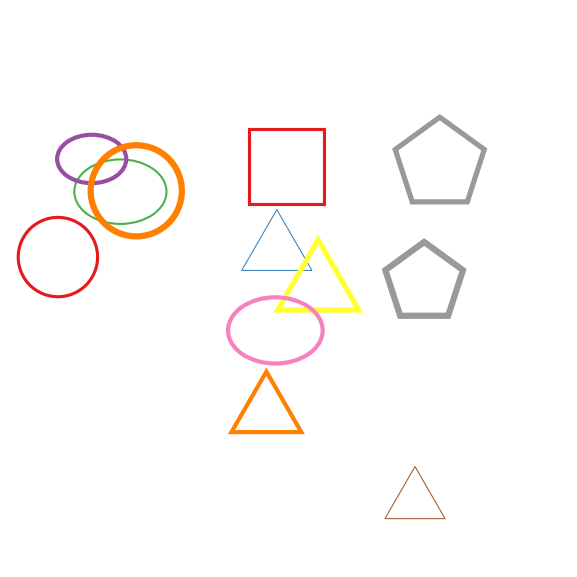[{"shape": "circle", "thickness": 1.5, "radius": 0.34, "center": [0.1, 0.554]}, {"shape": "square", "thickness": 1.5, "radius": 0.33, "center": [0.496, 0.711]}, {"shape": "triangle", "thickness": 0.5, "radius": 0.35, "center": [0.479, 0.566]}, {"shape": "oval", "thickness": 1, "radius": 0.4, "center": [0.209, 0.667]}, {"shape": "oval", "thickness": 2, "radius": 0.3, "center": [0.159, 0.724]}, {"shape": "circle", "thickness": 3, "radius": 0.39, "center": [0.236, 0.669]}, {"shape": "triangle", "thickness": 2, "radius": 0.35, "center": [0.461, 0.286]}, {"shape": "triangle", "thickness": 2.5, "radius": 0.41, "center": [0.551, 0.503]}, {"shape": "triangle", "thickness": 0.5, "radius": 0.3, "center": [0.719, 0.131]}, {"shape": "oval", "thickness": 2, "radius": 0.41, "center": [0.477, 0.427]}, {"shape": "pentagon", "thickness": 3, "radius": 0.35, "center": [0.734, 0.509]}, {"shape": "pentagon", "thickness": 2.5, "radius": 0.41, "center": [0.761, 0.715]}]